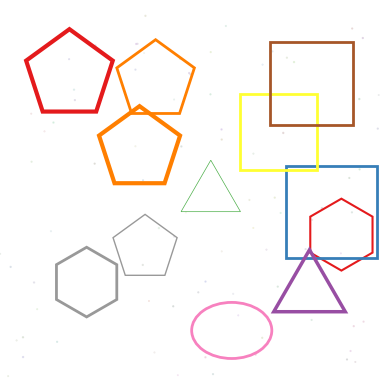[{"shape": "pentagon", "thickness": 3, "radius": 0.59, "center": [0.18, 0.806]}, {"shape": "hexagon", "thickness": 1.5, "radius": 0.47, "center": [0.887, 0.391]}, {"shape": "square", "thickness": 2, "radius": 0.59, "center": [0.861, 0.449]}, {"shape": "triangle", "thickness": 0.5, "radius": 0.45, "center": [0.547, 0.495]}, {"shape": "triangle", "thickness": 2.5, "radius": 0.54, "center": [0.804, 0.244]}, {"shape": "pentagon", "thickness": 2, "radius": 0.53, "center": [0.404, 0.791]}, {"shape": "pentagon", "thickness": 3, "radius": 0.55, "center": [0.362, 0.614]}, {"shape": "square", "thickness": 2, "radius": 0.5, "center": [0.723, 0.657]}, {"shape": "square", "thickness": 2, "radius": 0.54, "center": [0.808, 0.784]}, {"shape": "oval", "thickness": 2, "radius": 0.52, "center": [0.602, 0.142]}, {"shape": "pentagon", "thickness": 1, "radius": 0.44, "center": [0.377, 0.356]}, {"shape": "hexagon", "thickness": 2, "radius": 0.45, "center": [0.225, 0.267]}]